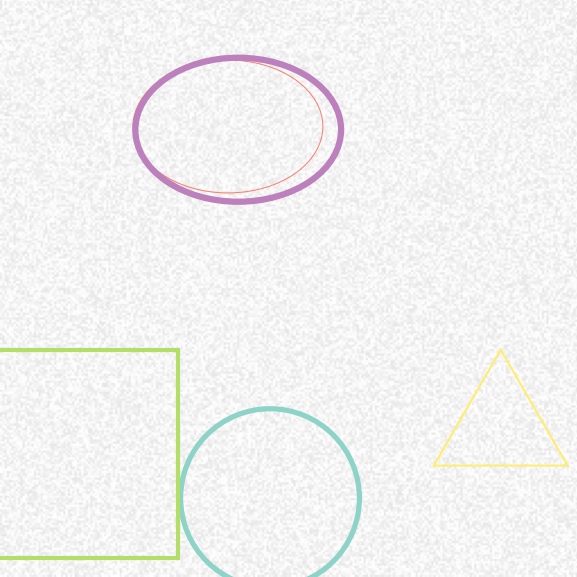[{"shape": "circle", "thickness": 2.5, "radius": 0.77, "center": [0.468, 0.137]}, {"shape": "oval", "thickness": 0.5, "radius": 0.82, "center": [0.395, 0.78]}, {"shape": "square", "thickness": 2, "radius": 0.9, "center": [0.129, 0.213]}, {"shape": "oval", "thickness": 3, "radius": 0.89, "center": [0.412, 0.775]}, {"shape": "triangle", "thickness": 1, "radius": 0.67, "center": [0.867, 0.26]}]